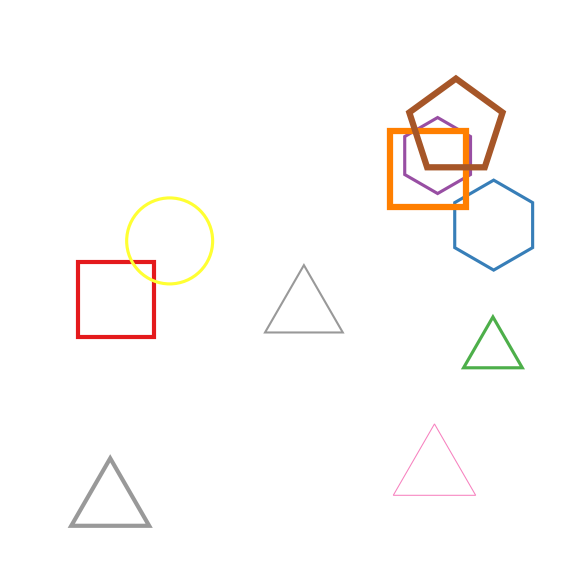[{"shape": "square", "thickness": 2, "radius": 0.33, "center": [0.201, 0.48]}, {"shape": "hexagon", "thickness": 1.5, "radius": 0.39, "center": [0.855, 0.609]}, {"shape": "triangle", "thickness": 1.5, "radius": 0.29, "center": [0.854, 0.392]}, {"shape": "hexagon", "thickness": 1.5, "radius": 0.33, "center": [0.758, 0.73]}, {"shape": "square", "thickness": 3, "radius": 0.33, "center": [0.742, 0.706]}, {"shape": "circle", "thickness": 1.5, "radius": 0.37, "center": [0.294, 0.582]}, {"shape": "pentagon", "thickness": 3, "radius": 0.42, "center": [0.789, 0.778]}, {"shape": "triangle", "thickness": 0.5, "radius": 0.41, "center": [0.752, 0.183]}, {"shape": "triangle", "thickness": 1, "radius": 0.39, "center": [0.526, 0.462]}, {"shape": "triangle", "thickness": 2, "radius": 0.39, "center": [0.191, 0.128]}]